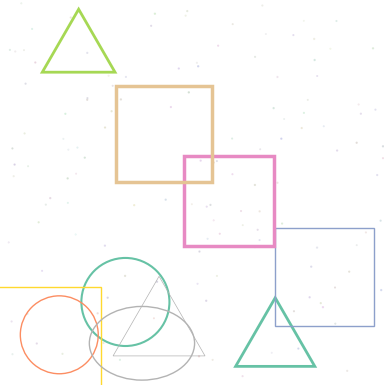[{"shape": "triangle", "thickness": 2, "radius": 0.59, "center": [0.715, 0.108]}, {"shape": "circle", "thickness": 1.5, "radius": 0.57, "center": [0.326, 0.216]}, {"shape": "circle", "thickness": 1, "radius": 0.51, "center": [0.154, 0.13]}, {"shape": "square", "thickness": 1, "radius": 0.64, "center": [0.843, 0.28]}, {"shape": "square", "thickness": 2.5, "radius": 0.58, "center": [0.596, 0.477]}, {"shape": "triangle", "thickness": 2, "radius": 0.55, "center": [0.204, 0.867]}, {"shape": "square", "thickness": 1, "radius": 0.72, "center": [0.118, 0.111]}, {"shape": "square", "thickness": 2.5, "radius": 0.62, "center": [0.425, 0.652]}, {"shape": "triangle", "thickness": 0.5, "radius": 0.69, "center": [0.413, 0.144]}, {"shape": "oval", "thickness": 1, "radius": 0.68, "center": [0.369, 0.108]}]